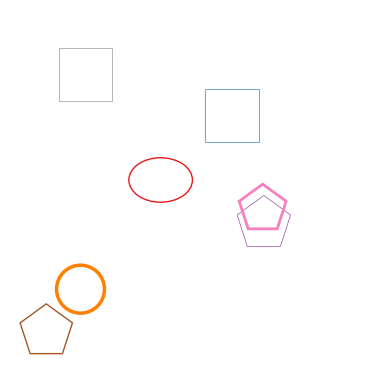[{"shape": "oval", "thickness": 1, "radius": 0.41, "center": [0.417, 0.533]}, {"shape": "square", "thickness": 0.5, "radius": 0.35, "center": [0.603, 0.7]}, {"shape": "pentagon", "thickness": 0.5, "radius": 0.37, "center": [0.685, 0.419]}, {"shape": "circle", "thickness": 2.5, "radius": 0.31, "center": [0.209, 0.249]}, {"shape": "pentagon", "thickness": 1, "radius": 0.36, "center": [0.12, 0.139]}, {"shape": "pentagon", "thickness": 2, "radius": 0.32, "center": [0.682, 0.458]}, {"shape": "square", "thickness": 0.5, "radius": 0.34, "center": [0.221, 0.807]}]